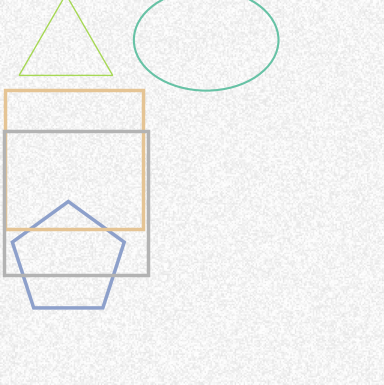[{"shape": "oval", "thickness": 1.5, "radius": 0.94, "center": [0.536, 0.896]}, {"shape": "pentagon", "thickness": 2.5, "radius": 0.76, "center": [0.177, 0.324]}, {"shape": "triangle", "thickness": 1, "radius": 0.7, "center": [0.171, 0.874]}, {"shape": "square", "thickness": 2.5, "radius": 0.9, "center": [0.192, 0.587]}, {"shape": "square", "thickness": 2.5, "radius": 0.94, "center": [0.197, 0.473]}]